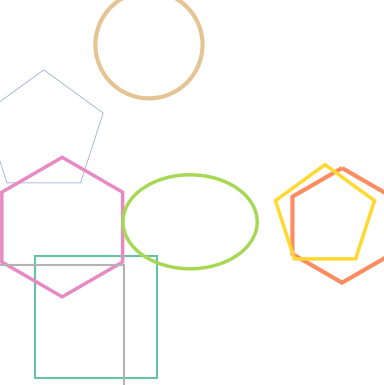[{"shape": "square", "thickness": 1.5, "radius": 0.79, "center": [0.249, 0.177]}, {"shape": "hexagon", "thickness": 3, "radius": 0.74, "center": [0.889, 0.415]}, {"shape": "pentagon", "thickness": 0.5, "radius": 0.81, "center": [0.114, 0.656]}, {"shape": "hexagon", "thickness": 2.5, "radius": 0.91, "center": [0.162, 0.41]}, {"shape": "oval", "thickness": 2.5, "radius": 0.87, "center": [0.494, 0.424]}, {"shape": "pentagon", "thickness": 2.5, "radius": 0.68, "center": [0.844, 0.437]}, {"shape": "circle", "thickness": 3, "radius": 0.7, "center": [0.387, 0.884]}, {"shape": "square", "thickness": 1.5, "radius": 0.95, "center": [0.132, 0.122]}]